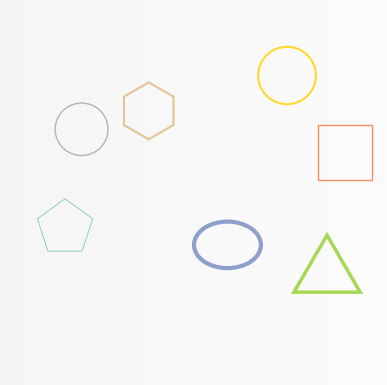[{"shape": "pentagon", "thickness": 0.5, "radius": 0.38, "center": [0.168, 0.409]}, {"shape": "square", "thickness": 1, "radius": 0.35, "center": [0.891, 0.604]}, {"shape": "oval", "thickness": 3, "radius": 0.43, "center": [0.587, 0.364]}, {"shape": "triangle", "thickness": 2.5, "radius": 0.49, "center": [0.844, 0.29]}, {"shape": "circle", "thickness": 1.5, "radius": 0.37, "center": [0.741, 0.804]}, {"shape": "hexagon", "thickness": 1.5, "radius": 0.37, "center": [0.384, 0.712]}, {"shape": "circle", "thickness": 1, "radius": 0.34, "center": [0.211, 0.664]}]